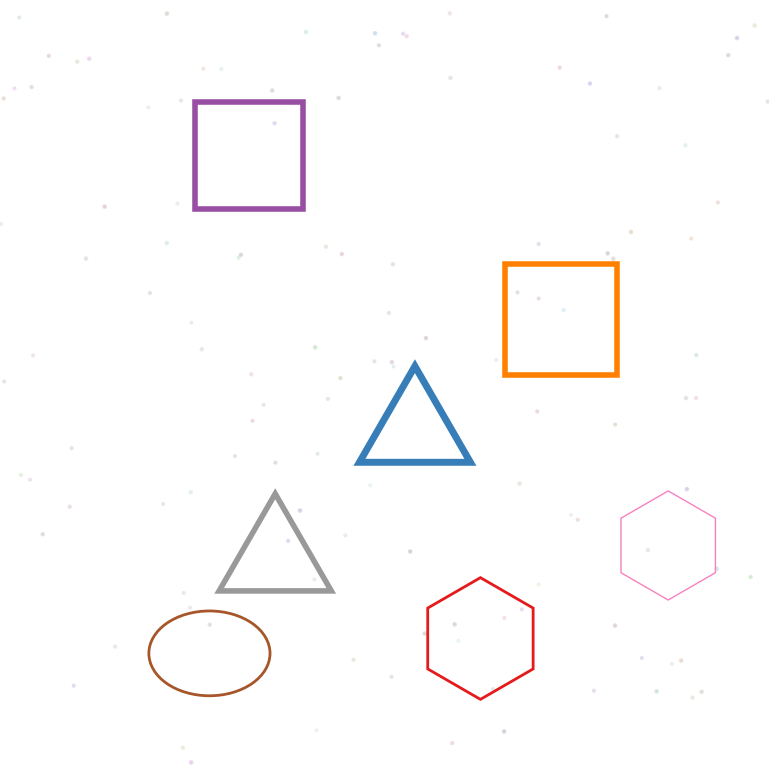[{"shape": "hexagon", "thickness": 1, "radius": 0.4, "center": [0.624, 0.171]}, {"shape": "triangle", "thickness": 2.5, "radius": 0.42, "center": [0.539, 0.441]}, {"shape": "square", "thickness": 2, "radius": 0.35, "center": [0.324, 0.798]}, {"shape": "square", "thickness": 2, "radius": 0.36, "center": [0.729, 0.585]}, {"shape": "oval", "thickness": 1, "radius": 0.39, "center": [0.272, 0.151]}, {"shape": "hexagon", "thickness": 0.5, "radius": 0.35, "center": [0.868, 0.292]}, {"shape": "triangle", "thickness": 2, "radius": 0.42, "center": [0.357, 0.275]}]